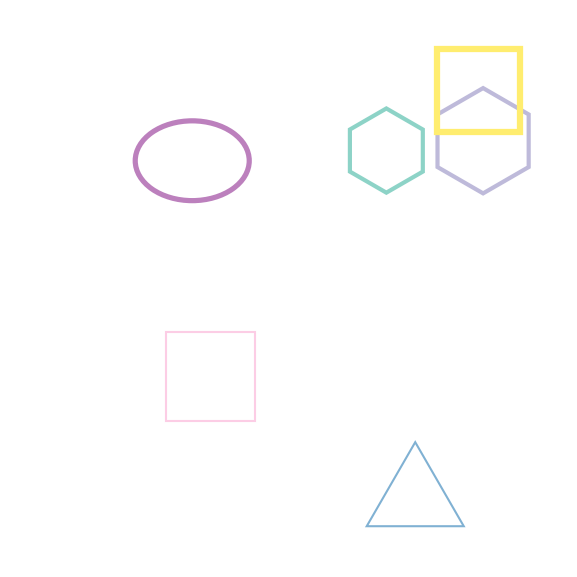[{"shape": "hexagon", "thickness": 2, "radius": 0.36, "center": [0.669, 0.738]}, {"shape": "hexagon", "thickness": 2, "radius": 0.46, "center": [0.837, 0.755]}, {"shape": "triangle", "thickness": 1, "radius": 0.49, "center": [0.719, 0.136]}, {"shape": "square", "thickness": 1, "radius": 0.39, "center": [0.365, 0.347]}, {"shape": "oval", "thickness": 2.5, "radius": 0.49, "center": [0.333, 0.721]}, {"shape": "square", "thickness": 3, "radius": 0.36, "center": [0.829, 0.843]}]